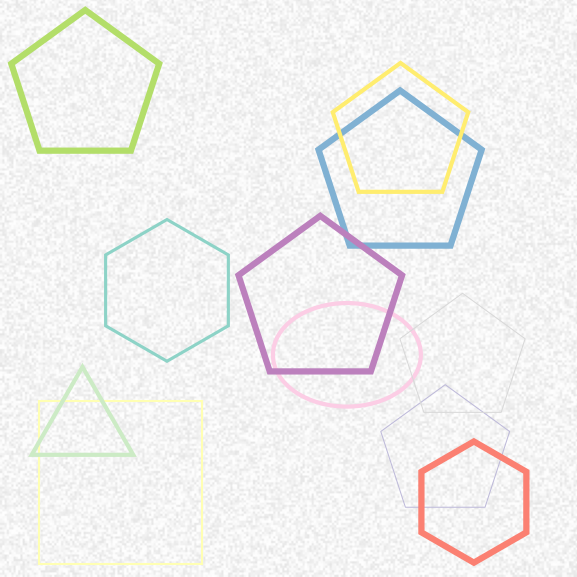[{"shape": "hexagon", "thickness": 1.5, "radius": 0.61, "center": [0.289, 0.496]}, {"shape": "square", "thickness": 1, "radius": 0.71, "center": [0.209, 0.163]}, {"shape": "pentagon", "thickness": 0.5, "radius": 0.59, "center": [0.771, 0.216]}, {"shape": "hexagon", "thickness": 3, "radius": 0.52, "center": [0.821, 0.13]}, {"shape": "pentagon", "thickness": 3, "radius": 0.74, "center": [0.693, 0.694]}, {"shape": "pentagon", "thickness": 3, "radius": 0.67, "center": [0.148, 0.847]}, {"shape": "oval", "thickness": 2, "radius": 0.64, "center": [0.601, 0.385]}, {"shape": "pentagon", "thickness": 0.5, "radius": 0.57, "center": [0.801, 0.377]}, {"shape": "pentagon", "thickness": 3, "radius": 0.74, "center": [0.555, 0.476]}, {"shape": "triangle", "thickness": 2, "radius": 0.51, "center": [0.143, 0.262]}, {"shape": "pentagon", "thickness": 2, "radius": 0.62, "center": [0.694, 0.767]}]